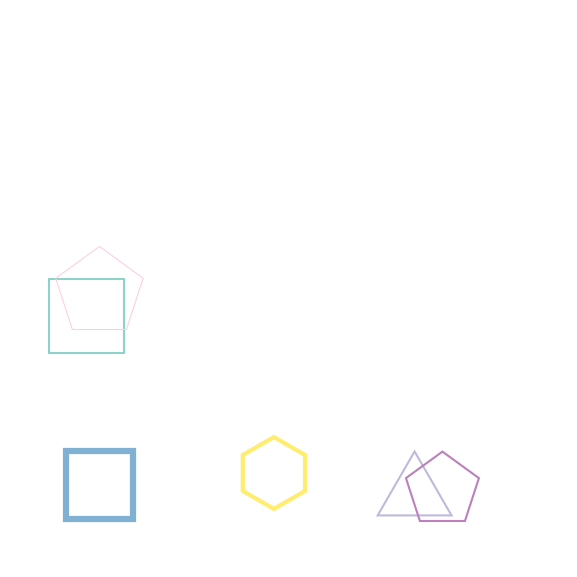[{"shape": "square", "thickness": 1, "radius": 0.32, "center": [0.15, 0.452]}, {"shape": "triangle", "thickness": 1, "radius": 0.37, "center": [0.718, 0.144]}, {"shape": "square", "thickness": 3, "radius": 0.29, "center": [0.172, 0.159]}, {"shape": "pentagon", "thickness": 0.5, "radius": 0.4, "center": [0.172, 0.493]}, {"shape": "pentagon", "thickness": 1, "radius": 0.33, "center": [0.766, 0.151]}, {"shape": "hexagon", "thickness": 2, "radius": 0.31, "center": [0.474, 0.18]}]